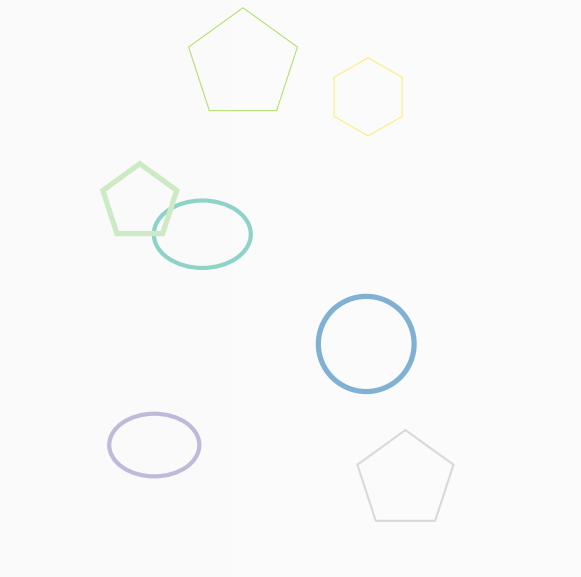[{"shape": "oval", "thickness": 2, "radius": 0.42, "center": [0.348, 0.594]}, {"shape": "oval", "thickness": 2, "radius": 0.39, "center": [0.265, 0.228]}, {"shape": "circle", "thickness": 2.5, "radius": 0.41, "center": [0.63, 0.404]}, {"shape": "pentagon", "thickness": 0.5, "radius": 0.49, "center": [0.418, 0.887]}, {"shape": "pentagon", "thickness": 1, "radius": 0.43, "center": [0.698, 0.168]}, {"shape": "pentagon", "thickness": 2.5, "radius": 0.33, "center": [0.24, 0.649]}, {"shape": "hexagon", "thickness": 0.5, "radius": 0.34, "center": [0.633, 0.831]}]